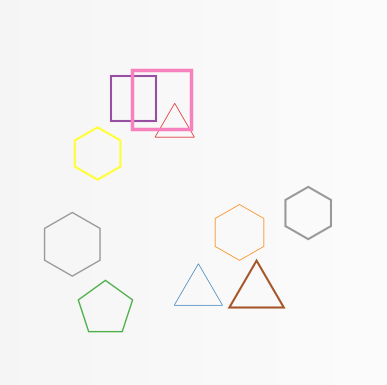[{"shape": "triangle", "thickness": 0.5, "radius": 0.29, "center": [0.451, 0.673]}, {"shape": "triangle", "thickness": 0.5, "radius": 0.36, "center": [0.512, 0.243]}, {"shape": "pentagon", "thickness": 1, "radius": 0.37, "center": [0.272, 0.198]}, {"shape": "square", "thickness": 1.5, "radius": 0.29, "center": [0.345, 0.745]}, {"shape": "hexagon", "thickness": 0.5, "radius": 0.36, "center": [0.618, 0.396]}, {"shape": "hexagon", "thickness": 1.5, "radius": 0.34, "center": [0.252, 0.601]}, {"shape": "triangle", "thickness": 1.5, "radius": 0.41, "center": [0.662, 0.242]}, {"shape": "square", "thickness": 2.5, "radius": 0.38, "center": [0.416, 0.741]}, {"shape": "hexagon", "thickness": 1.5, "radius": 0.34, "center": [0.795, 0.447]}, {"shape": "hexagon", "thickness": 1, "radius": 0.41, "center": [0.187, 0.365]}]